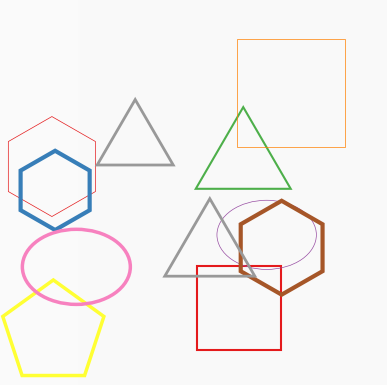[{"shape": "square", "thickness": 1.5, "radius": 0.54, "center": [0.617, 0.2]}, {"shape": "hexagon", "thickness": 0.5, "radius": 0.65, "center": [0.134, 0.567]}, {"shape": "hexagon", "thickness": 3, "radius": 0.51, "center": [0.142, 0.505]}, {"shape": "triangle", "thickness": 1.5, "radius": 0.71, "center": [0.628, 0.58]}, {"shape": "oval", "thickness": 0.5, "radius": 0.64, "center": [0.688, 0.39]}, {"shape": "square", "thickness": 0.5, "radius": 0.7, "center": [0.751, 0.758]}, {"shape": "pentagon", "thickness": 2.5, "radius": 0.69, "center": [0.138, 0.136]}, {"shape": "hexagon", "thickness": 3, "radius": 0.61, "center": [0.727, 0.357]}, {"shape": "oval", "thickness": 2.5, "radius": 0.7, "center": [0.197, 0.307]}, {"shape": "triangle", "thickness": 2, "radius": 0.67, "center": [0.541, 0.35]}, {"shape": "triangle", "thickness": 2, "radius": 0.57, "center": [0.349, 0.628]}]